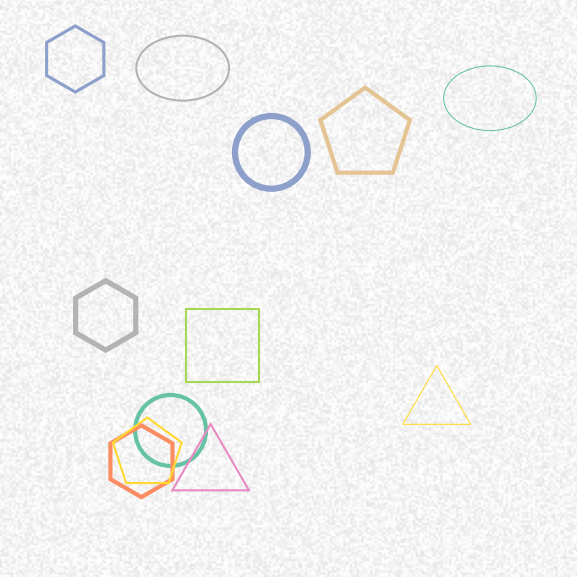[{"shape": "oval", "thickness": 0.5, "radius": 0.4, "center": [0.848, 0.829]}, {"shape": "circle", "thickness": 2, "radius": 0.31, "center": [0.295, 0.254]}, {"shape": "hexagon", "thickness": 2, "radius": 0.31, "center": [0.245, 0.2]}, {"shape": "circle", "thickness": 3, "radius": 0.31, "center": [0.47, 0.735]}, {"shape": "hexagon", "thickness": 1.5, "radius": 0.29, "center": [0.13, 0.897]}, {"shape": "triangle", "thickness": 1, "radius": 0.38, "center": [0.365, 0.188]}, {"shape": "square", "thickness": 1, "radius": 0.32, "center": [0.385, 0.401]}, {"shape": "pentagon", "thickness": 1, "radius": 0.31, "center": [0.255, 0.213]}, {"shape": "triangle", "thickness": 0.5, "radius": 0.34, "center": [0.756, 0.298]}, {"shape": "pentagon", "thickness": 2, "radius": 0.41, "center": [0.632, 0.766]}, {"shape": "hexagon", "thickness": 2.5, "radius": 0.3, "center": [0.183, 0.453]}, {"shape": "oval", "thickness": 1, "radius": 0.4, "center": [0.316, 0.881]}]